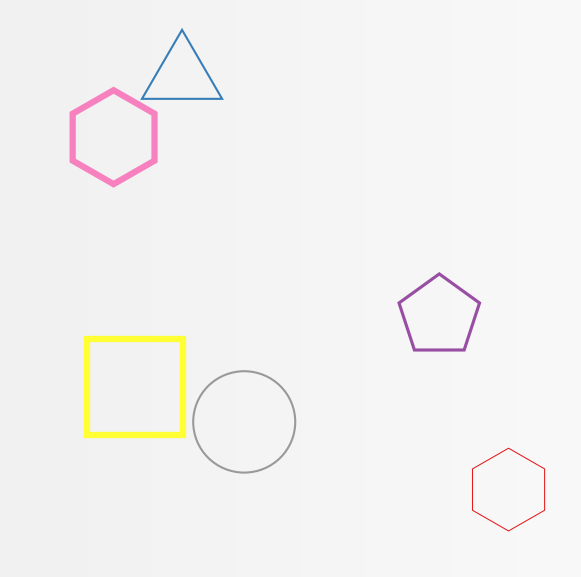[{"shape": "hexagon", "thickness": 0.5, "radius": 0.36, "center": [0.875, 0.151]}, {"shape": "triangle", "thickness": 1, "radius": 0.4, "center": [0.313, 0.868]}, {"shape": "pentagon", "thickness": 1.5, "radius": 0.36, "center": [0.756, 0.452]}, {"shape": "square", "thickness": 3, "radius": 0.41, "center": [0.232, 0.329]}, {"shape": "hexagon", "thickness": 3, "radius": 0.41, "center": [0.195, 0.762]}, {"shape": "circle", "thickness": 1, "radius": 0.44, "center": [0.42, 0.269]}]